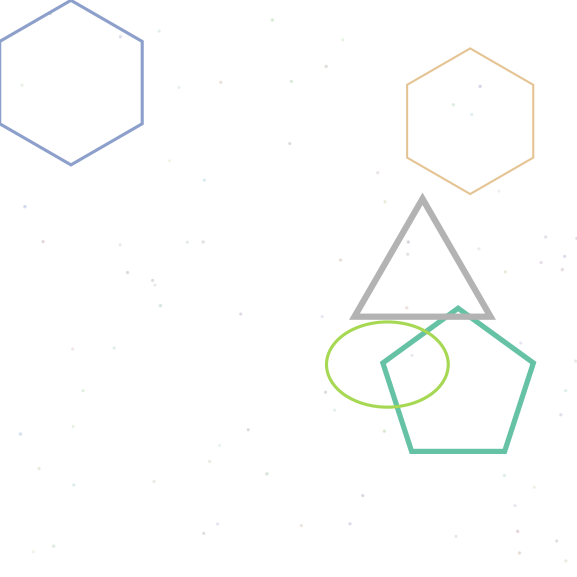[{"shape": "pentagon", "thickness": 2.5, "radius": 0.69, "center": [0.793, 0.328]}, {"shape": "hexagon", "thickness": 1.5, "radius": 0.71, "center": [0.123, 0.856]}, {"shape": "oval", "thickness": 1.5, "radius": 0.53, "center": [0.671, 0.368]}, {"shape": "hexagon", "thickness": 1, "radius": 0.63, "center": [0.814, 0.789]}, {"shape": "triangle", "thickness": 3, "radius": 0.68, "center": [0.732, 0.519]}]